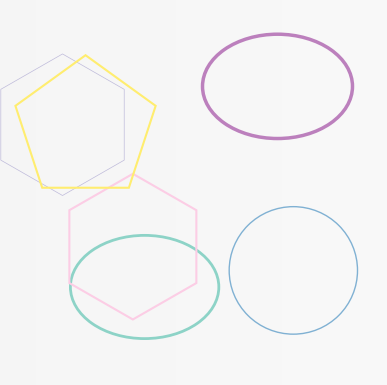[{"shape": "oval", "thickness": 2, "radius": 0.96, "center": [0.373, 0.255]}, {"shape": "hexagon", "thickness": 0.5, "radius": 0.92, "center": [0.161, 0.676]}, {"shape": "circle", "thickness": 1, "radius": 0.83, "center": [0.757, 0.298]}, {"shape": "hexagon", "thickness": 1.5, "radius": 0.95, "center": [0.343, 0.359]}, {"shape": "oval", "thickness": 2.5, "radius": 0.97, "center": [0.716, 0.776]}, {"shape": "pentagon", "thickness": 1.5, "radius": 0.95, "center": [0.221, 0.666]}]